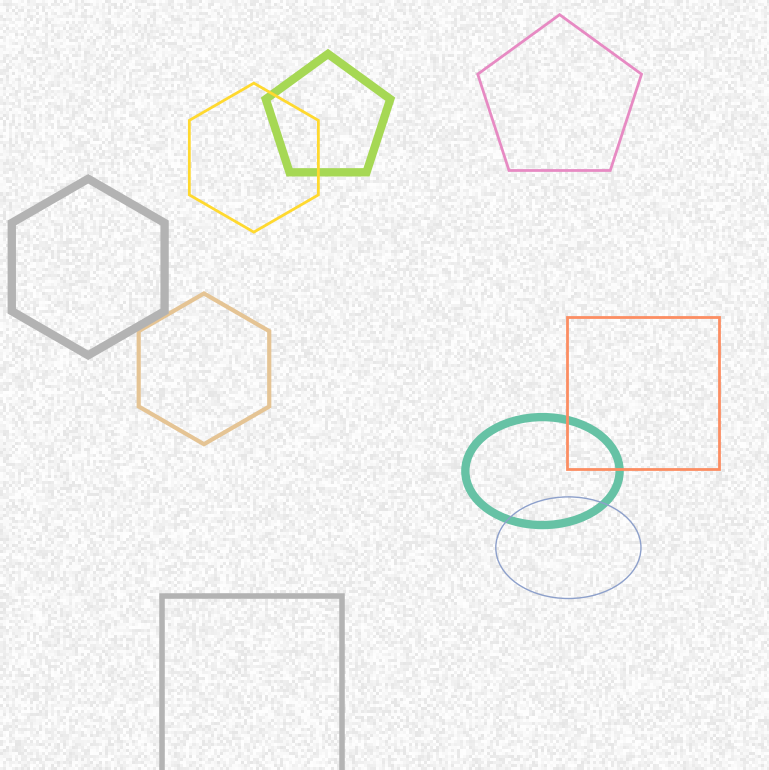[{"shape": "oval", "thickness": 3, "radius": 0.5, "center": [0.705, 0.388]}, {"shape": "square", "thickness": 1, "radius": 0.5, "center": [0.835, 0.489]}, {"shape": "oval", "thickness": 0.5, "radius": 0.47, "center": [0.738, 0.289]}, {"shape": "pentagon", "thickness": 1, "radius": 0.56, "center": [0.727, 0.869]}, {"shape": "pentagon", "thickness": 3, "radius": 0.43, "center": [0.426, 0.845]}, {"shape": "hexagon", "thickness": 1, "radius": 0.48, "center": [0.33, 0.795]}, {"shape": "hexagon", "thickness": 1.5, "radius": 0.49, "center": [0.265, 0.521]}, {"shape": "hexagon", "thickness": 3, "radius": 0.57, "center": [0.115, 0.653]}, {"shape": "square", "thickness": 2, "radius": 0.59, "center": [0.327, 0.109]}]